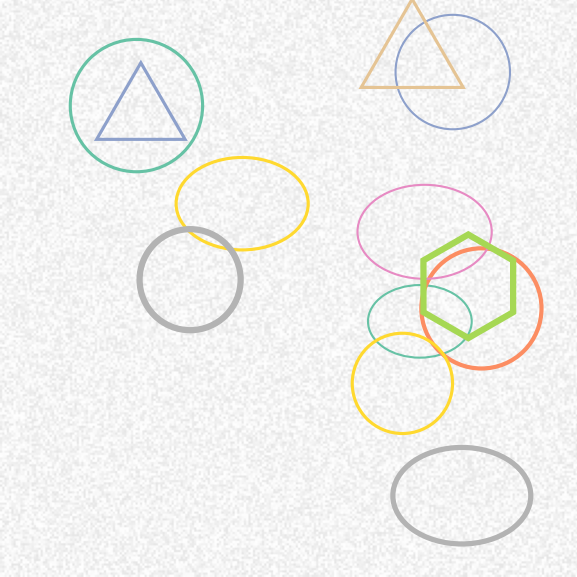[{"shape": "circle", "thickness": 1.5, "radius": 0.57, "center": [0.236, 0.816]}, {"shape": "oval", "thickness": 1, "radius": 0.45, "center": [0.727, 0.443]}, {"shape": "circle", "thickness": 2, "radius": 0.52, "center": [0.834, 0.465]}, {"shape": "circle", "thickness": 1, "radius": 0.5, "center": [0.784, 0.874]}, {"shape": "triangle", "thickness": 1.5, "radius": 0.44, "center": [0.244, 0.802]}, {"shape": "oval", "thickness": 1, "radius": 0.58, "center": [0.735, 0.598]}, {"shape": "hexagon", "thickness": 3, "radius": 0.45, "center": [0.811, 0.503]}, {"shape": "oval", "thickness": 1.5, "radius": 0.57, "center": [0.419, 0.646]}, {"shape": "circle", "thickness": 1.5, "radius": 0.43, "center": [0.697, 0.335]}, {"shape": "triangle", "thickness": 1.5, "radius": 0.51, "center": [0.714, 0.899]}, {"shape": "oval", "thickness": 2.5, "radius": 0.6, "center": [0.8, 0.141]}, {"shape": "circle", "thickness": 3, "radius": 0.44, "center": [0.329, 0.515]}]